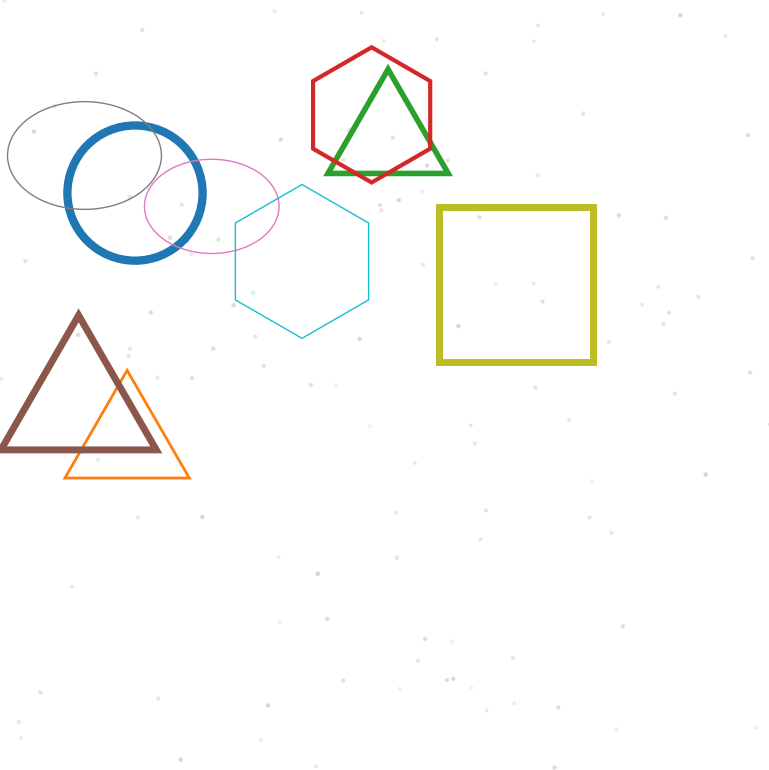[{"shape": "circle", "thickness": 3, "radius": 0.44, "center": [0.175, 0.749]}, {"shape": "triangle", "thickness": 1, "radius": 0.47, "center": [0.165, 0.426]}, {"shape": "triangle", "thickness": 2, "radius": 0.45, "center": [0.504, 0.82]}, {"shape": "hexagon", "thickness": 1.5, "radius": 0.44, "center": [0.483, 0.851]}, {"shape": "triangle", "thickness": 2.5, "radius": 0.58, "center": [0.102, 0.474]}, {"shape": "oval", "thickness": 0.5, "radius": 0.44, "center": [0.275, 0.732]}, {"shape": "oval", "thickness": 0.5, "radius": 0.5, "center": [0.11, 0.798]}, {"shape": "square", "thickness": 2.5, "radius": 0.5, "center": [0.67, 0.631]}, {"shape": "hexagon", "thickness": 0.5, "radius": 0.5, "center": [0.392, 0.66]}]